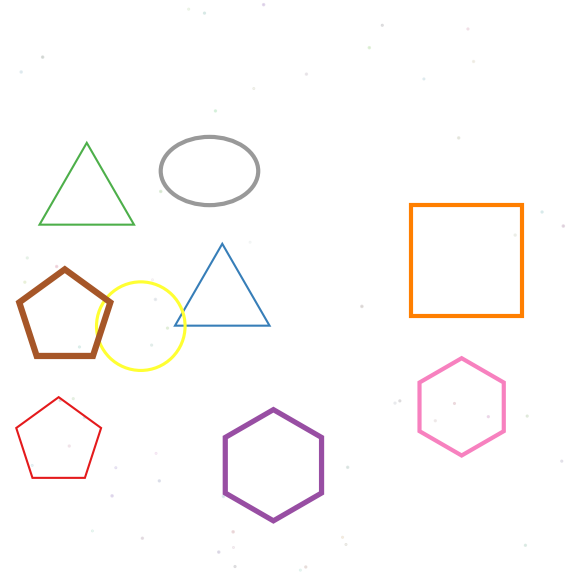[{"shape": "pentagon", "thickness": 1, "radius": 0.39, "center": [0.102, 0.234]}, {"shape": "triangle", "thickness": 1, "radius": 0.47, "center": [0.385, 0.482]}, {"shape": "triangle", "thickness": 1, "radius": 0.47, "center": [0.15, 0.657]}, {"shape": "hexagon", "thickness": 2.5, "radius": 0.48, "center": [0.473, 0.194]}, {"shape": "square", "thickness": 2, "radius": 0.48, "center": [0.808, 0.548]}, {"shape": "circle", "thickness": 1.5, "radius": 0.38, "center": [0.244, 0.434]}, {"shape": "pentagon", "thickness": 3, "radius": 0.41, "center": [0.112, 0.45]}, {"shape": "hexagon", "thickness": 2, "radius": 0.42, "center": [0.799, 0.295]}, {"shape": "oval", "thickness": 2, "radius": 0.42, "center": [0.363, 0.703]}]